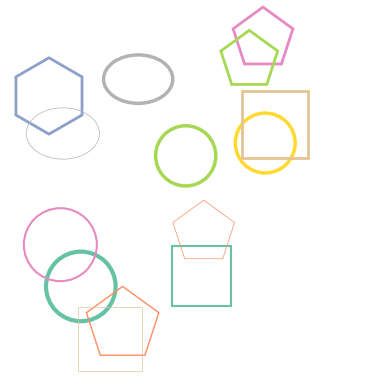[{"shape": "circle", "thickness": 3, "radius": 0.45, "center": [0.21, 0.256]}, {"shape": "square", "thickness": 1.5, "radius": 0.38, "center": [0.524, 0.283]}, {"shape": "pentagon", "thickness": 0.5, "radius": 0.42, "center": [0.529, 0.396]}, {"shape": "pentagon", "thickness": 1, "radius": 0.49, "center": [0.319, 0.157]}, {"shape": "hexagon", "thickness": 2, "radius": 0.5, "center": [0.127, 0.751]}, {"shape": "pentagon", "thickness": 2, "radius": 0.41, "center": [0.683, 0.9]}, {"shape": "circle", "thickness": 1.5, "radius": 0.47, "center": [0.157, 0.364]}, {"shape": "pentagon", "thickness": 2, "radius": 0.39, "center": [0.647, 0.844]}, {"shape": "circle", "thickness": 2.5, "radius": 0.39, "center": [0.482, 0.595]}, {"shape": "circle", "thickness": 2.5, "radius": 0.39, "center": [0.689, 0.629]}, {"shape": "square", "thickness": 0.5, "radius": 0.41, "center": [0.285, 0.12]}, {"shape": "square", "thickness": 2, "radius": 0.43, "center": [0.714, 0.677]}, {"shape": "oval", "thickness": 2.5, "radius": 0.45, "center": [0.359, 0.794]}, {"shape": "oval", "thickness": 0.5, "radius": 0.48, "center": [0.163, 0.653]}]